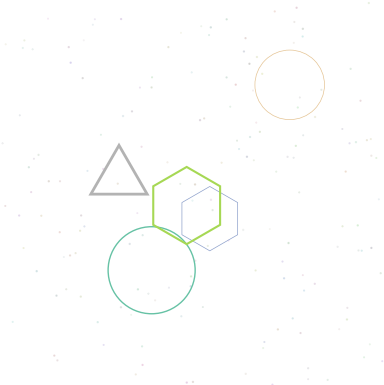[{"shape": "circle", "thickness": 1, "radius": 0.57, "center": [0.394, 0.298]}, {"shape": "hexagon", "thickness": 0.5, "radius": 0.42, "center": [0.545, 0.432]}, {"shape": "hexagon", "thickness": 1.5, "radius": 0.5, "center": [0.485, 0.466]}, {"shape": "circle", "thickness": 0.5, "radius": 0.45, "center": [0.752, 0.78]}, {"shape": "triangle", "thickness": 2, "radius": 0.42, "center": [0.309, 0.538]}]